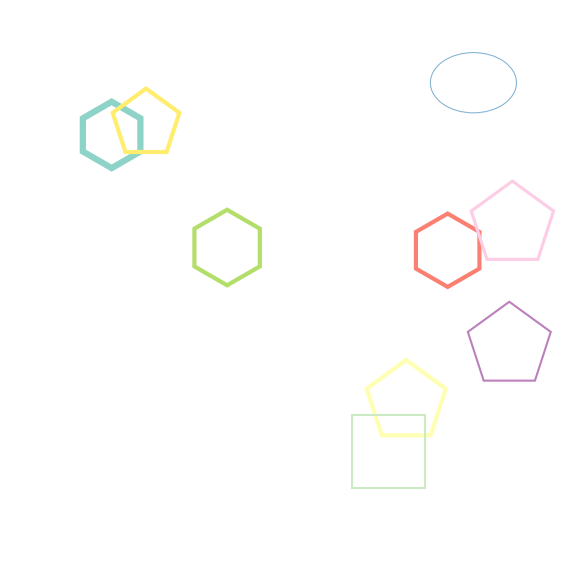[{"shape": "hexagon", "thickness": 3, "radius": 0.29, "center": [0.193, 0.766]}, {"shape": "pentagon", "thickness": 2, "radius": 0.36, "center": [0.703, 0.304]}, {"shape": "hexagon", "thickness": 2, "radius": 0.32, "center": [0.775, 0.566]}, {"shape": "oval", "thickness": 0.5, "radius": 0.37, "center": [0.82, 0.856]}, {"shape": "hexagon", "thickness": 2, "radius": 0.33, "center": [0.393, 0.57]}, {"shape": "pentagon", "thickness": 1.5, "radius": 0.37, "center": [0.887, 0.611]}, {"shape": "pentagon", "thickness": 1, "radius": 0.38, "center": [0.882, 0.401]}, {"shape": "square", "thickness": 1, "radius": 0.31, "center": [0.673, 0.217]}, {"shape": "pentagon", "thickness": 2, "radius": 0.3, "center": [0.253, 0.785]}]